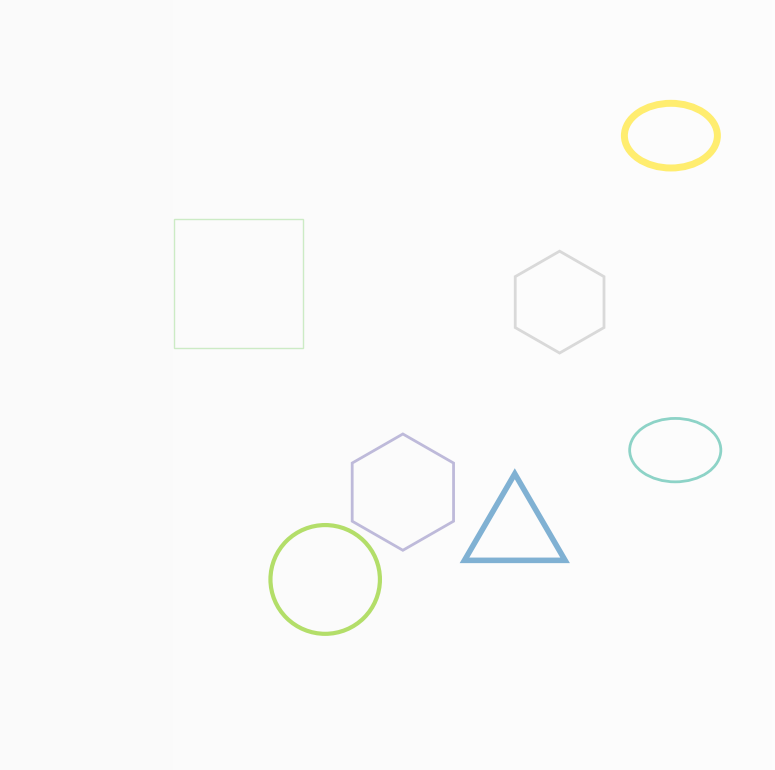[{"shape": "oval", "thickness": 1, "radius": 0.29, "center": [0.871, 0.415]}, {"shape": "hexagon", "thickness": 1, "radius": 0.38, "center": [0.52, 0.361]}, {"shape": "triangle", "thickness": 2, "radius": 0.37, "center": [0.664, 0.31]}, {"shape": "circle", "thickness": 1.5, "radius": 0.35, "center": [0.42, 0.247]}, {"shape": "hexagon", "thickness": 1, "radius": 0.33, "center": [0.722, 0.608]}, {"shape": "square", "thickness": 0.5, "radius": 0.42, "center": [0.308, 0.632]}, {"shape": "oval", "thickness": 2.5, "radius": 0.3, "center": [0.866, 0.824]}]